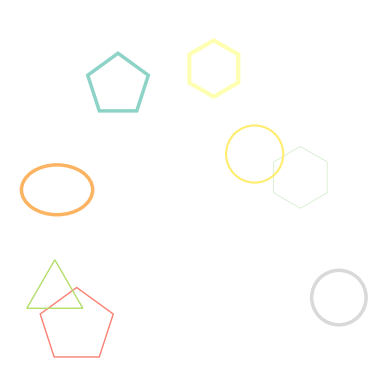[{"shape": "pentagon", "thickness": 2.5, "radius": 0.41, "center": [0.307, 0.779]}, {"shape": "hexagon", "thickness": 3, "radius": 0.37, "center": [0.555, 0.822]}, {"shape": "pentagon", "thickness": 1, "radius": 0.5, "center": [0.199, 0.154]}, {"shape": "oval", "thickness": 2.5, "radius": 0.46, "center": [0.148, 0.507]}, {"shape": "triangle", "thickness": 1, "radius": 0.42, "center": [0.142, 0.241]}, {"shape": "circle", "thickness": 2.5, "radius": 0.35, "center": [0.88, 0.227]}, {"shape": "hexagon", "thickness": 0.5, "radius": 0.4, "center": [0.78, 0.539]}, {"shape": "circle", "thickness": 1.5, "radius": 0.37, "center": [0.661, 0.6]}]